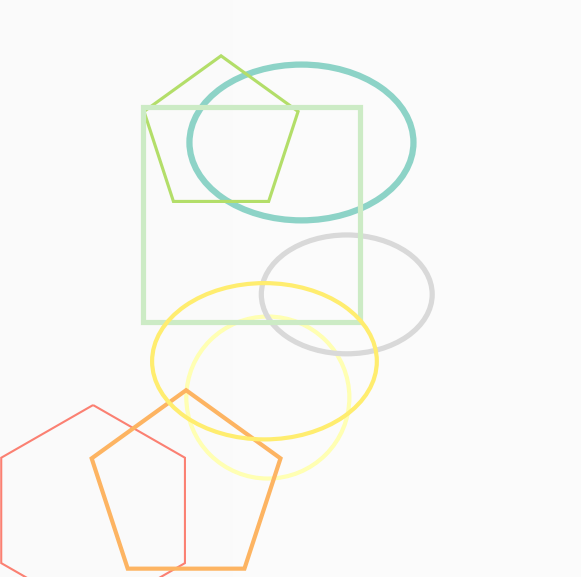[{"shape": "oval", "thickness": 3, "radius": 0.96, "center": [0.519, 0.752]}, {"shape": "circle", "thickness": 2, "radius": 0.7, "center": [0.461, 0.311]}, {"shape": "hexagon", "thickness": 1, "radius": 0.91, "center": [0.16, 0.115]}, {"shape": "pentagon", "thickness": 2, "radius": 0.85, "center": [0.32, 0.153]}, {"shape": "pentagon", "thickness": 1.5, "radius": 0.7, "center": [0.38, 0.763]}, {"shape": "oval", "thickness": 2.5, "radius": 0.73, "center": [0.597, 0.489]}, {"shape": "square", "thickness": 2.5, "radius": 0.93, "center": [0.433, 0.628]}, {"shape": "oval", "thickness": 2, "radius": 0.97, "center": [0.455, 0.374]}]